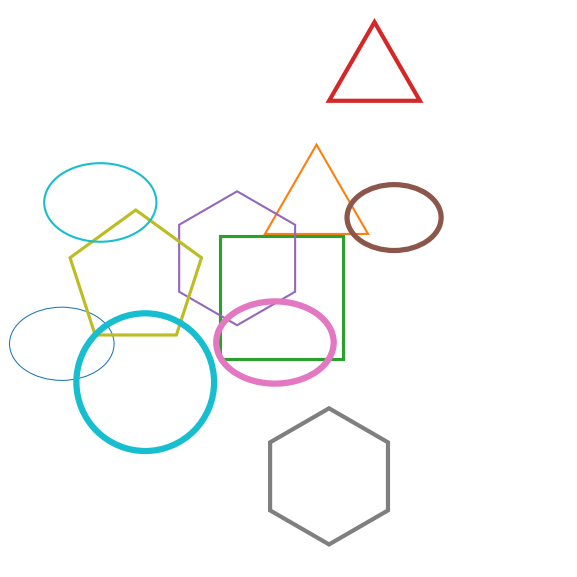[{"shape": "oval", "thickness": 0.5, "radius": 0.45, "center": [0.107, 0.404]}, {"shape": "triangle", "thickness": 1, "radius": 0.52, "center": [0.548, 0.646]}, {"shape": "square", "thickness": 1.5, "radius": 0.53, "center": [0.487, 0.483]}, {"shape": "triangle", "thickness": 2, "radius": 0.45, "center": [0.648, 0.87]}, {"shape": "hexagon", "thickness": 1, "radius": 0.58, "center": [0.411, 0.552]}, {"shape": "oval", "thickness": 2.5, "radius": 0.41, "center": [0.682, 0.622]}, {"shape": "oval", "thickness": 3, "radius": 0.51, "center": [0.476, 0.406]}, {"shape": "hexagon", "thickness": 2, "radius": 0.59, "center": [0.57, 0.174]}, {"shape": "pentagon", "thickness": 1.5, "radius": 0.6, "center": [0.235, 0.516]}, {"shape": "oval", "thickness": 1, "radius": 0.49, "center": [0.174, 0.649]}, {"shape": "circle", "thickness": 3, "radius": 0.6, "center": [0.251, 0.337]}]